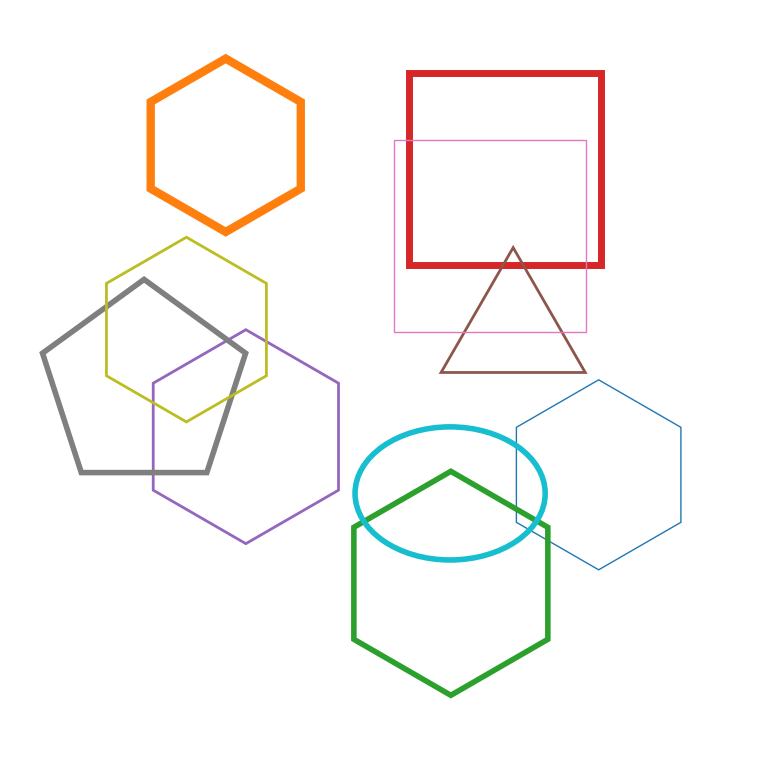[{"shape": "hexagon", "thickness": 0.5, "radius": 0.62, "center": [0.777, 0.383]}, {"shape": "hexagon", "thickness": 3, "radius": 0.56, "center": [0.293, 0.811]}, {"shape": "hexagon", "thickness": 2, "radius": 0.73, "center": [0.586, 0.242]}, {"shape": "square", "thickness": 2.5, "radius": 0.62, "center": [0.655, 0.781]}, {"shape": "hexagon", "thickness": 1, "radius": 0.69, "center": [0.319, 0.433]}, {"shape": "triangle", "thickness": 1, "radius": 0.54, "center": [0.666, 0.57]}, {"shape": "square", "thickness": 0.5, "radius": 0.62, "center": [0.637, 0.694]}, {"shape": "pentagon", "thickness": 2, "radius": 0.69, "center": [0.187, 0.498]}, {"shape": "hexagon", "thickness": 1, "radius": 0.6, "center": [0.242, 0.572]}, {"shape": "oval", "thickness": 2, "radius": 0.62, "center": [0.585, 0.359]}]